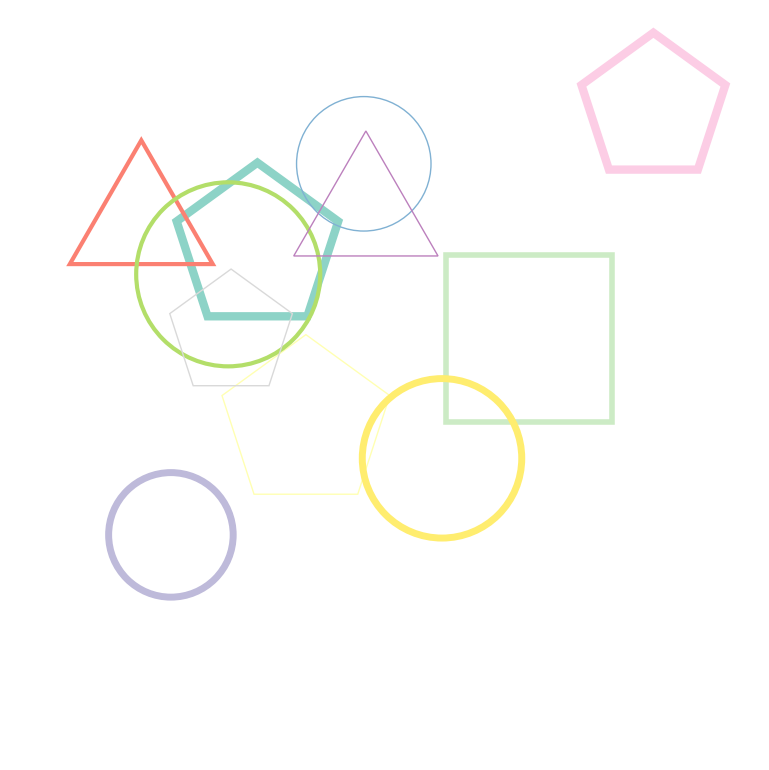[{"shape": "pentagon", "thickness": 3, "radius": 0.55, "center": [0.334, 0.678]}, {"shape": "pentagon", "thickness": 0.5, "radius": 0.57, "center": [0.397, 0.451]}, {"shape": "circle", "thickness": 2.5, "radius": 0.4, "center": [0.222, 0.305]}, {"shape": "triangle", "thickness": 1.5, "radius": 0.54, "center": [0.183, 0.711]}, {"shape": "circle", "thickness": 0.5, "radius": 0.44, "center": [0.472, 0.787]}, {"shape": "circle", "thickness": 1.5, "radius": 0.6, "center": [0.296, 0.644]}, {"shape": "pentagon", "thickness": 3, "radius": 0.49, "center": [0.849, 0.859]}, {"shape": "pentagon", "thickness": 0.5, "radius": 0.42, "center": [0.3, 0.567]}, {"shape": "triangle", "thickness": 0.5, "radius": 0.54, "center": [0.475, 0.722]}, {"shape": "square", "thickness": 2, "radius": 0.54, "center": [0.687, 0.561]}, {"shape": "circle", "thickness": 2.5, "radius": 0.52, "center": [0.574, 0.405]}]